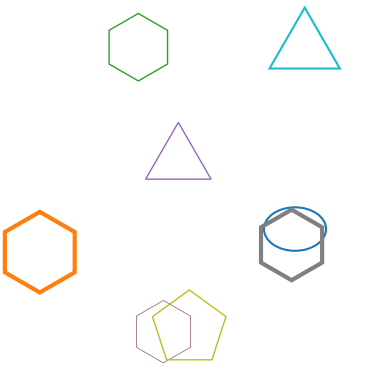[{"shape": "oval", "thickness": 1.5, "radius": 0.4, "center": [0.766, 0.405]}, {"shape": "hexagon", "thickness": 3, "radius": 0.52, "center": [0.103, 0.345]}, {"shape": "hexagon", "thickness": 1, "radius": 0.44, "center": [0.359, 0.877]}, {"shape": "triangle", "thickness": 1, "radius": 0.49, "center": [0.463, 0.584]}, {"shape": "hexagon", "thickness": 0.5, "radius": 0.41, "center": [0.424, 0.139]}, {"shape": "hexagon", "thickness": 3, "radius": 0.46, "center": [0.757, 0.364]}, {"shape": "pentagon", "thickness": 1, "radius": 0.5, "center": [0.492, 0.147]}, {"shape": "triangle", "thickness": 1.5, "radius": 0.53, "center": [0.791, 0.875]}]